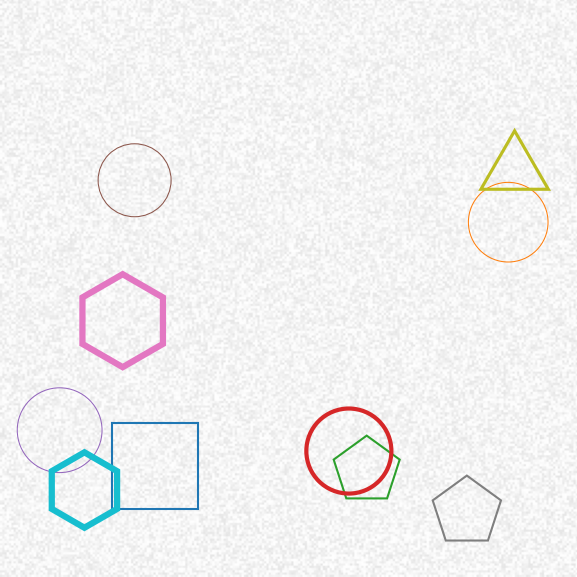[{"shape": "square", "thickness": 1, "radius": 0.37, "center": [0.269, 0.192]}, {"shape": "circle", "thickness": 0.5, "radius": 0.34, "center": [0.88, 0.614]}, {"shape": "pentagon", "thickness": 1, "radius": 0.3, "center": [0.635, 0.185]}, {"shape": "circle", "thickness": 2, "radius": 0.37, "center": [0.604, 0.218]}, {"shape": "circle", "thickness": 0.5, "radius": 0.37, "center": [0.103, 0.254]}, {"shape": "circle", "thickness": 0.5, "radius": 0.32, "center": [0.233, 0.687]}, {"shape": "hexagon", "thickness": 3, "radius": 0.4, "center": [0.212, 0.444]}, {"shape": "pentagon", "thickness": 1, "radius": 0.31, "center": [0.808, 0.113]}, {"shape": "triangle", "thickness": 1.5, "radius": 0.34, "center": [0.891, 0.705]}, {"shape": "hexagon", "thickness": 3, "radius": 0.33, "center": [0.146, 0.151]}]